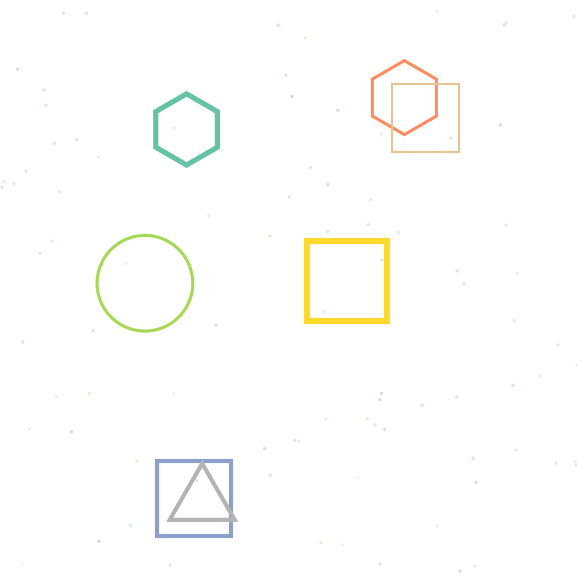[{"shape": "hexagon", "thickness": 2.5, "radius": 0.31, "center": [0.323, 0.775]}, {"shape": "hexagon", "thickness": 1.5, "radius": 0.32, "center": [0.7, 0.83]}, {"shape": "square", "thickness": 2, "radius": 0.32, "center": [0.336, 0.136]}, {"shape": "circle", "thickness": 1.5, "radius": 0.41, "center": [0.251, 0.509]}, {"shape": "square", "thickness": 3, "radius": 0.34, "center": [0.601, 0.513]}, {"shape": "square", "thickness": 1, "radius": 0.29, "center": [0.736, 0.795]}, {"shape": "triangle", "thickness": 2, "radius": 0.33, "center": [0.35, 0.131]}]